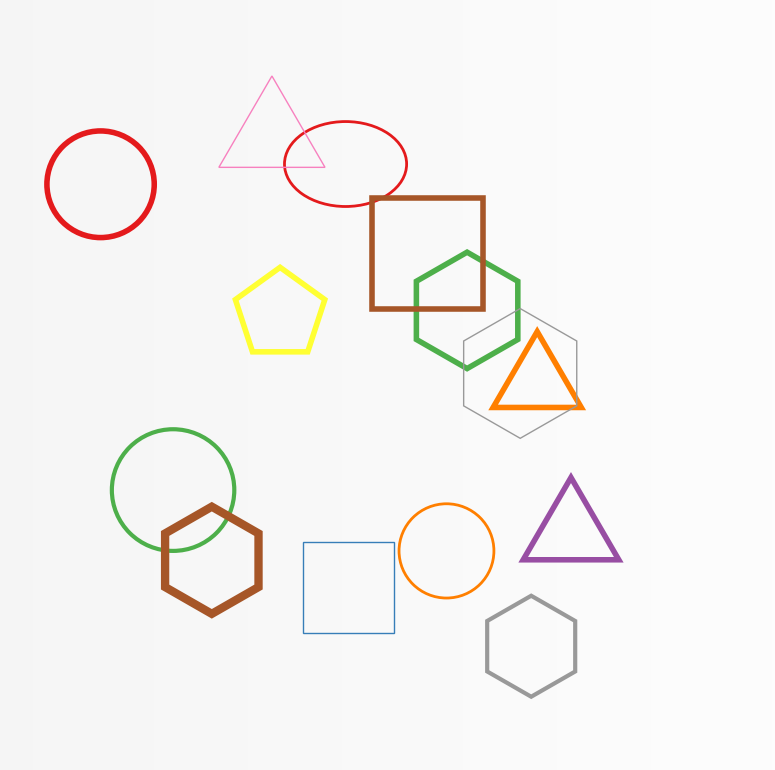[{"shape": "oval", "thickness": 1, "radius": 0.39, "center": [0.446, 0.787]}, {"shape": "circle", "thickness": 2, "radius": 0.35, "center": [0.13, 0.761]}, {"shape": "square", "thickness": 0.5, "radius": 0.3, "center": [0.45, 0.236]}, {"shape": "circle", "thickness": 1.5, "radius": 0.39, "center": [0.223, 0.364]}, {"shape": "hexagon", "thickness": 2, "radius": 0.38, "center": [0.603, 0.597]}, {"shape": "triangle", "thickness": 2, "radius": 0.36, "center": [0.737, 0.309]}, {"shape": "triangle", "thickness": 2, "radius": 0.33, "center": [0.693, 0.504]}, {"shape": "circle", "thickness": 1, "radius": 0.31, "center": [0.576, 0.285]}, {"shape": "pentagon", "thickness": 2, "radius": 0.3, "center": [0.361, 0.592]}, {"shape": "square", "thickness": 2, "radius": 0.36, "center": [0.552, 0.671]}, {"shape": "hexagon", "thickness": 3, "radius": 0.35, "center": [0.273, 0.272]}, {"shape": "triangle", "thickness": 0.5, "radius": 0.4, "center": [0.351, 0.822]}, {"shape": "hexagon", "thickness": 0.5, "radius": 0.42, "center": [0.671, 0.515]}, {"shape": "hexagon", "thickness": 1.5, "radius": 0.33, "center": [0.685, 0.161]}]